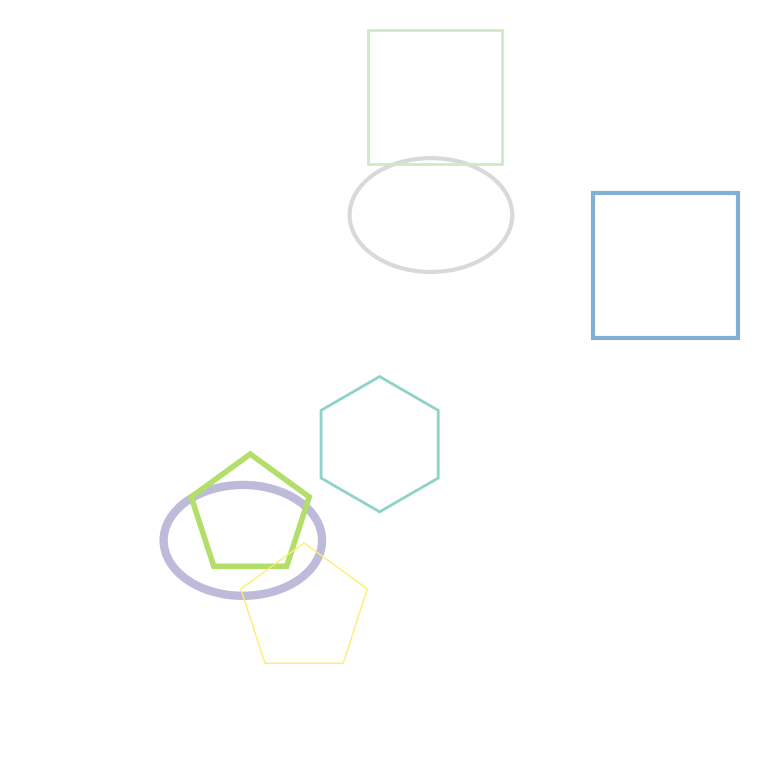[{"shape": "hexagon", "thickness": 1, "radius": 0.44, "center": [0.493, 0.423]}, {"shape": "oval", "thickness": 3, "radius": 0.51, "center": [0.315, 0.298]}, {"shape": "square", "thickness": 1.5, "radius": 0.47, "center": [0.865, 0.655]}, {"shape": "pentagon", "thickness": 2, "radius": 0.4, "center": [0.325, 0.33]}, {"shape": "oval", "thickness": 1.5, "radius": 0.53, "center": [0.56, 0.721]}, {"shape": "square", "thickness": 1, "radius": 0.43, "center": [0.565, 0.874]}, {"shape": "pentagon", "thickness": 0.5, "radius": 0.43, "center": [0.395, 0.208]}]